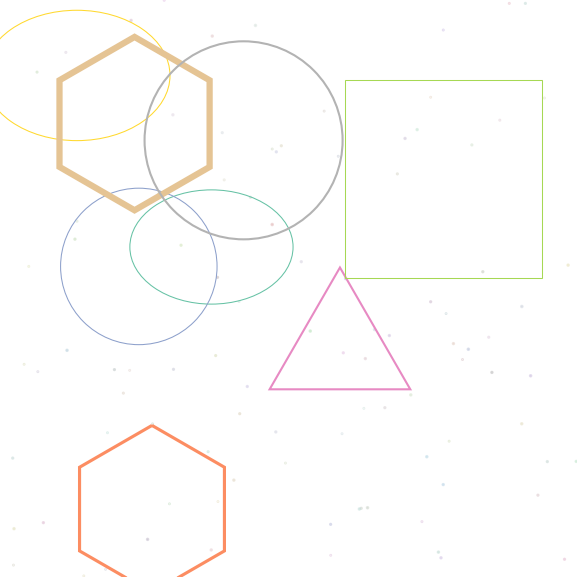[{"shape": "oval", "thickness": 0.5, "radius": 0.71, "center": [0.366, 0.571]}, {"shape": "hexagon", "thickness": 1.5, "radius": 0.72, "center": [0.263, 0.118]}, {"shape": "circle", "thickness": 0.5, "radius": 0.68, "center": [0.24, 0.538]}, {"shape": "triangle", "thickness": 1, "radius": 0.7, "center": [0.589, 0.395]}, {"shape": "square", "thickness": 0.5, "radius": 0.86, "center": [0.768, 0.689]}, {"shape": "oval", "thickness": 0.5, "radius": 0.81, "center": [0.133, 0.868]}, {"shape": "hexagon", "thickness": 3, "radius": 0.75, "center": [0.233, 0.785]}, {"shape": "circle", "thickness": 1, "radius": 0.86, "center": [0.422, 0.756]}]